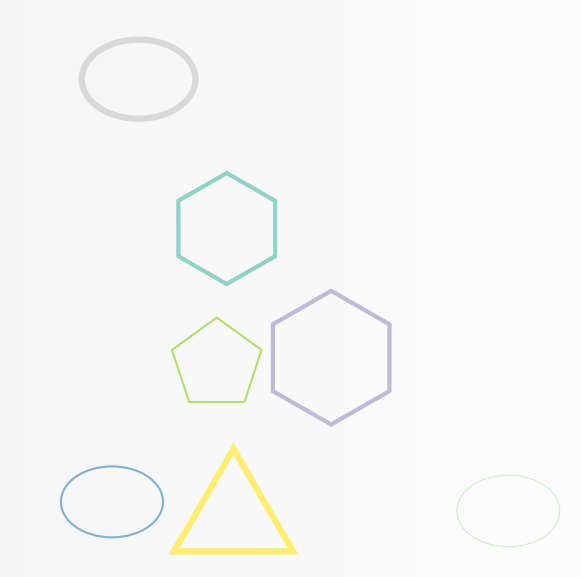[{"shape": "hexagon", "thickness": 2, "radius": 0.48, "center": [0.39, 0.603]}, {"shape": "hexagon", "thickness": 2, "radius": 0.58, "center": [0.57, 0.38]}, {"shape": "oval", "thickness": 1, "radius": 0.44, "center": [0.193, 0.13]}, {"shape": "pentagon", "thickness": 1, "radius": 0.4, "center": [0.373, 0.368]}, {"shape": "oval", "thickness": 3, "radius": 0.49, "center": [0.238, 0.862]}, {"shape": "oval", "thickness": 0.5, "radius": 0.44, "center": [0.875, 0.114]}, {"shape": "triangle", "thickness": 3, "radius": 0.59, "center": [0.402, 0.104]}]